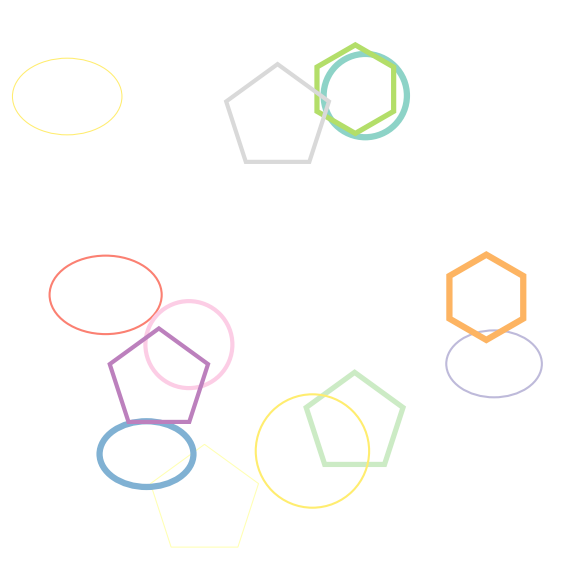[{"shape": "circle", "thickness": 3, "radius": 0.36, "center": [0.633, 0.834]}, {"shape": "pentagon", "thickness": 0.5, "radius": 0.49, "center": [0.354, 0.131]}, {"shape": "oval", "thickness": 1, "radius": 0.41, "center": [0.856, 0.369]}, {"shape": "oval", "thickness": 1, "radius": 0.49, "center": [0.183, 0.489]}, {"shape": "oval", "thickness": 3, "radius": 0.41, "center": [0.254, 0.213]}, {"shape": "hexagon", "thickness": 3, "radius": 0.37, "center": [0.842, 0.484]}, {"shape": "hexagon", "thickness": 2.5, "radius": 0.38, "center": [0.615, 0.845]}, {"shape": "circle", "thickness": 2, "radius": 0.38, "center": [0.327, 0.402]}, {"shape": "pentagon", "thickness": 2, "radius": 0.47, "center": [0.481, 0.795]}, {"shape": "pentagon", "thickness": 2, "radius": 0.45, "center": [0.275, 0.341]}, {"shape": "pentagon", "thickness": 2.5, "radius": 0.44, "center": [0.614, 0.266]}, {"shape": "oval", "thickness": 0.5, "radius": 0.47, "center": [0.116, 0.832]}, {"shape": "circle", "thickness": 1, "radius": 0.49, "center": [0.541, 0.218]}]